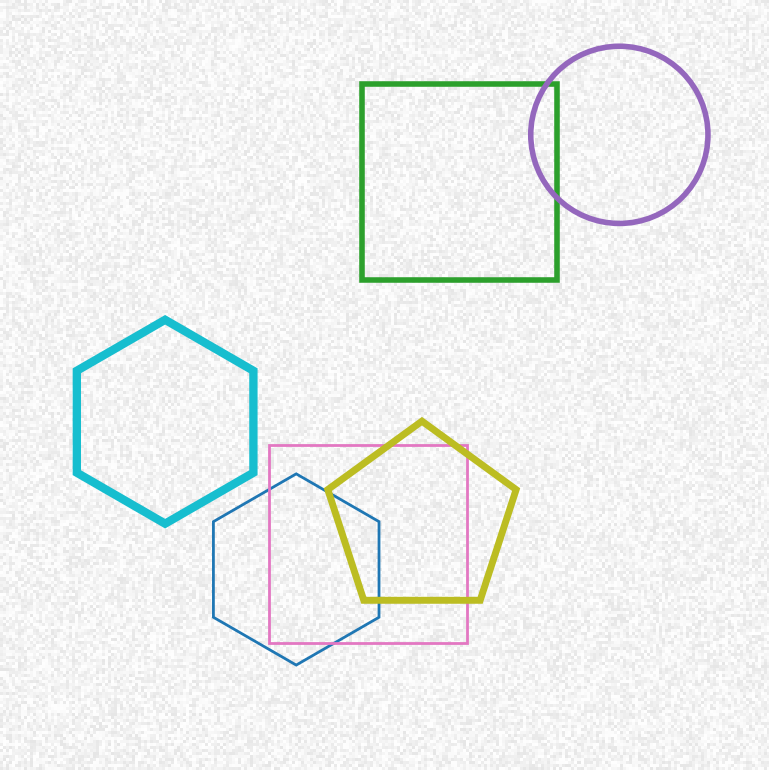[{"shape": "hexagon", "thickness": 1, "radius": 0.62, "center": [0.385, 0.26]}, {"shape": "square", "thickness": 2, "radius": 0.63, "center": [0.597, 0.764]}, {"shape": "circle", "thickness": 2, "radius": 0.58, "center": [0.804, 0.825]}, {"shape": "square", "thickness": 1, "radius": 0.64, "center": [0.478, 0.294]}, {"shape": "pentagon", "thickness": 2.5, "radius": 0.64, "center": [0.548, 0.324]}, {"shape": "hexagon", "thickness": 3, "radius": 0.66, "center": [0.214, 0.452]}]